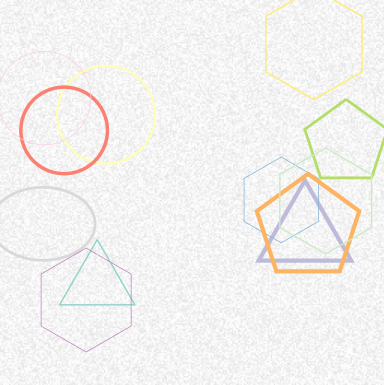[{"shape": "triangle", "thickness": 1, "radius": 0.57, "center": [0.253, 0.265]}, {"shape": "circle", "thickness": 1.5, "radius": 0.64, "center": [0.276, 0.702]}, {"shape": "triangle", "thickness": 3, "radius": 0.69, "center": [0.792, 0.393]}, {"shape": "circle", "thickness": 2.5, "radius": 0.56, "center": [0.167, 0.661]}, {"shape": "hexagon", "thickness": 0.5, "radius": 0.56, "center": [0.73, 0.481]}, {"shape": "pentagon", "thickness": 3, "radius": 0.7, "center": [0.8, 0.408]}, {"shape": "pentagon", "thickness": 2, "radius": 0.56, "center": [0.899, 0.629]}, {"shape": "circle", "thickness": 0.5, "radius": 0.61, "center": [0.115, 0.745]}, {"shape": "oval", "thickness": 2, "radius": 0.68, "center": [0.112, 0.419]}, {"shape": "hexagon", "thickness": 0.5, "radius": 0.68, "center": [0.224, 0.221]}, {"shape": "hexagon", "thickness": 1, "radius": 0.69, "center": [0.846, 0.478]}, {"shape": "hexagon", "thickness": 1, "radius": 0.72, "center": [0.815, 0.886]}]